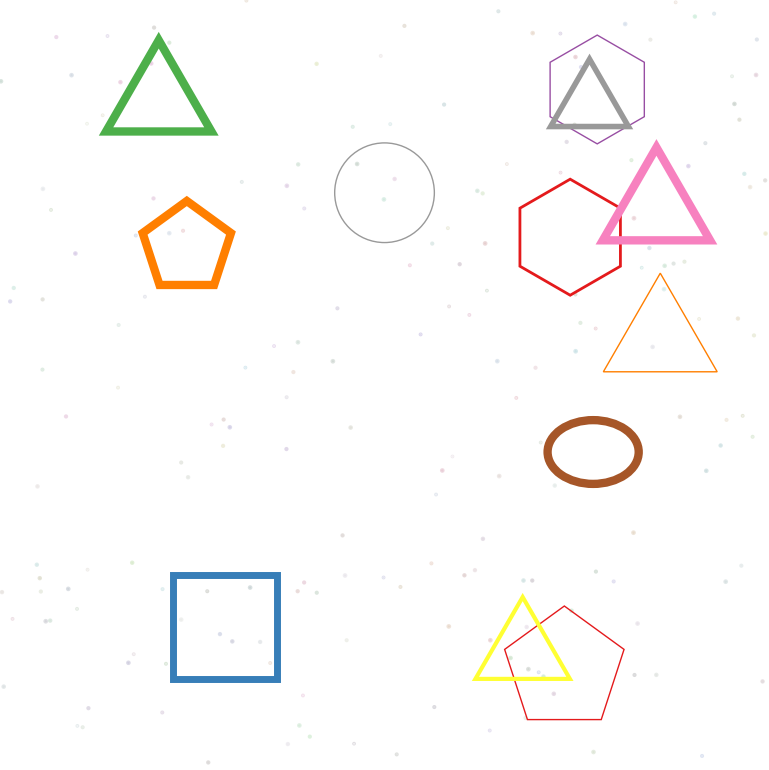[{"shape": "hexagon", "thickness": 1, "radius": 0.38, "center": [0.74, 0.692]}, {"shape": "pentagon", "thickness": 0.5, "radius": 0.41, "center": [0.733, 0.131]}, {"shape": "square", "thickness": 2.5, "radius": 0.34, "center": [0.292, 0.186]}, {"shape": "triangle", "thickness": 3, "radius": 0.4, "center": [0.206, 0.869]}, {"shape": "hexagon", "thickness": 0.5, "radius": 0.35, "center": [0.776, 0.884]}, {"shape": "triangle", "thickness": 0.5, "radius": 0.43, "center": [0.857, 0.56]}, {"shape": "pentagon", "thickness": 3, "radius": 0.3, "center": [0.243, 0.679]}, {"shape": "triangle", "thickness": 1.5, "radius": 0.35, "center": [0.679, 0.154]}, {"shape": "oval", "thickness": 3, "radius": 0.3, "center": [0.77, 0.413]}, {"shape": "triangle", "thickness": 3, "radius": 0.4, "center": [0.853, 0.728]}, {"shape": "circle", "thickness": 0.5, "radius": 0.32, "center": [0.499, 0.75]}, {"shape": "triangle", "thickness": 2, "radius": 0.29, "center": [0.766, 0.865]}]